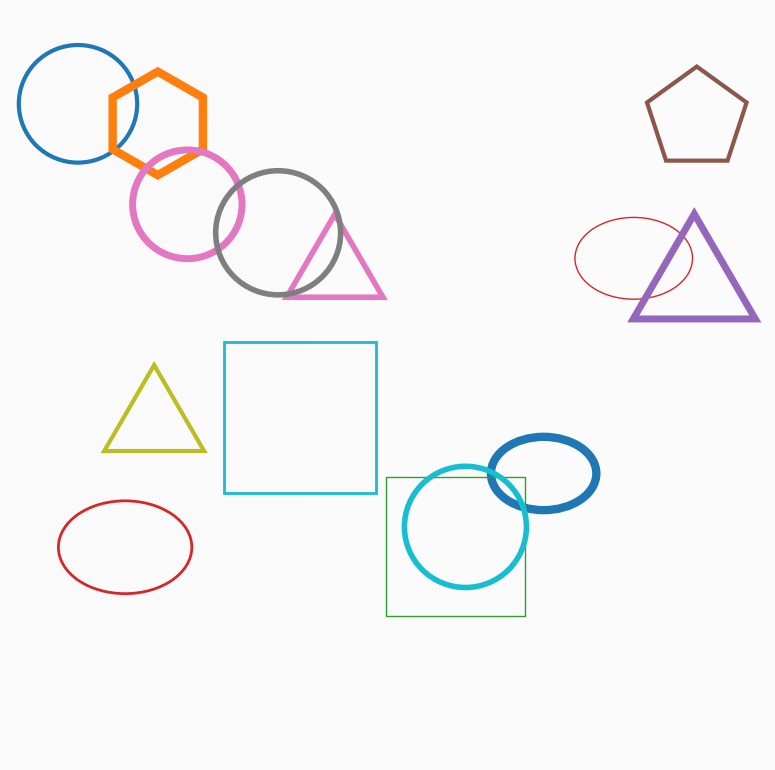[{"shape": "oval", "thickness": 3, "radius": 0.34, "center": [0.701, 0.385]}, {"shape": "circle", "thickness": 1.5, "radius": 0.38, "center": [0.101, 0.865]}, {"shape": "hexagon", "thickness": 3, "radius": 0.34, "center": [0.204, 0.84]}, {"shape": "square", "thickness": 0.5, "radius": 0.45, "center": [0.588, 0.29]}, {"shape": "oval", "thickness": 1, "radius": 0.43, "center": [0.161, 0.289]}, {"shape": "oval", "thickness": 0.5, "radius": 0.38, "center": [0.818, 0.665]}, {"shape": "triangle", "thickness": 2.5, "radius": 0.45, "center": [0.896, 0.631]}, {"shape": "pentagon", "thickness": 1.5, "radius": 0.34, "center": [0.899, 0.846]}, {"shape": "circle", "thickness": 2.5, "radius": 0.35, "center": [0.242, 0.735]}, {"shape": "triangle", "thickness": 2, "radius": 0.36, "center": [0.432, 0.65]}, {"shape": "circle", "thickness": 2, "radius": 0.4, "center": [0.359, 0.698]}, {"shape": "triangle", "thickness": 1.5, "radius": 0.37, "center": [0.199, 0.451]}, {"shape": "square", "thickness": 1, "radius": 0.49, "center": [0.387, 0.458]}, {"shape": "circle", "thickness": 2, "radius": 0.39, "center": [0.601, 0.316]}]